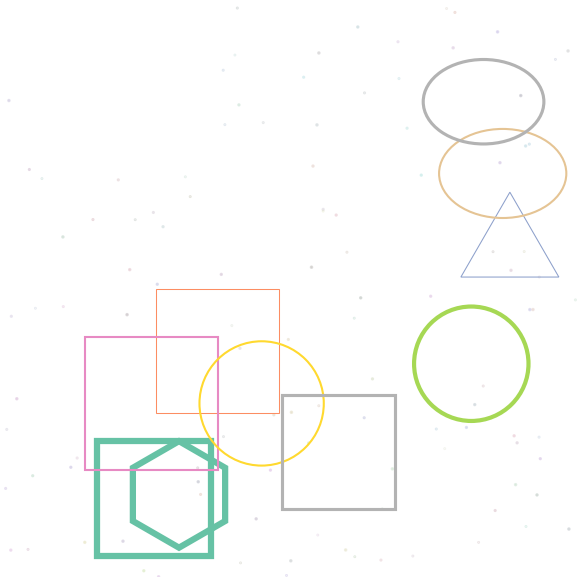[{"shape": "hexagon", "thickness": 3, "radius": 0.46, "center": [0.31, 0.143]}, {"shape": "square", "thickness": 3, "radius": 0.5, "center": [0.267, 0.136]}, {"shape": "square", "thickness": 0.5, "radius": 0.54, "center": [0.377, 0.391]}, {"shape": "triangle", "thickness": 0.5, "radius": 0.49, "center": [0.883, 0.568]}, {"shape": "square", "thickness": 1, "radius": 0.58, "center": [0.263, 0.301]}, {"shape": "circle", "thickness": 2, "radius": 0.5, "center": [0.816, 0.369]}, {"shape": "circle", "thickness": 1, "radius": 0.54, "center": [0.453, 0.301]}, {"shape": "oval", "thickness": 1, "radius": 0.55, "center": [0.87, 0.699]}, {"shape": "square", "thickness": 1.5, "radius": 0.49, "center": [0.586, 0.216]}, {"shape": "oval", "thickness": 1.5, "radius": 0.52, "center": [0.837, 0.823]}]